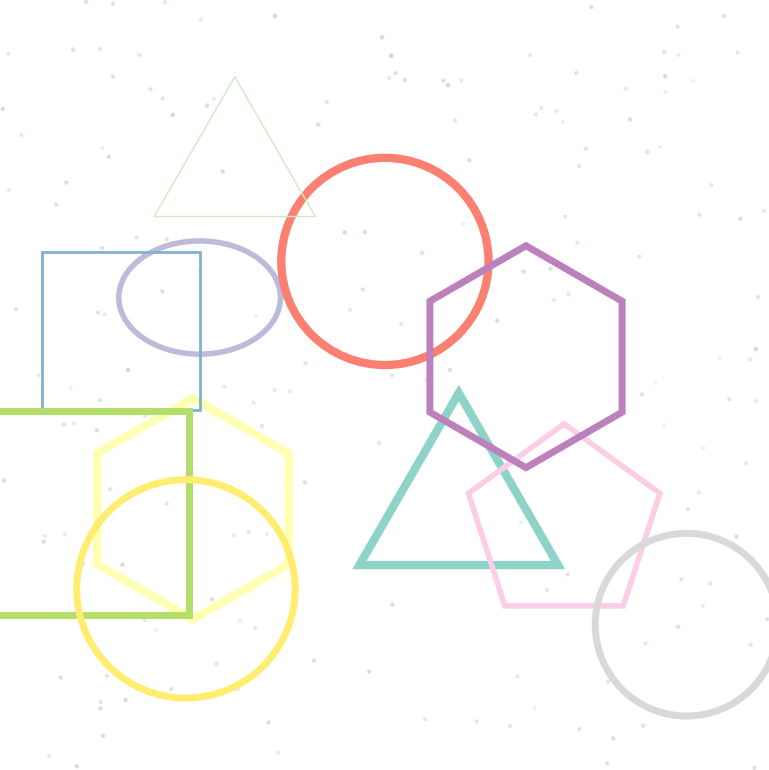[{"shape": "triangle", "thickness": 3, "radius": 0.74, "center": [0.596, 0.341]}, {"shape": "hexagon", "thickness": 3, "radius": 0.72, "center": [0.25, 0.339]}, {"shape": "oval", "thickness": 2, "radius": 0.53, "center": [0.259, 0.614]}, {"shape": "circle", "thickness": 3, "radius": 0.67, "center": [0.5, 0.66]}, {"shape": "square", "thickness": 1, "radius": 0.51, "center": [0.157, 0.57]}, {"shape": "square", "thickness": 2.5, "radius": 0.66, "center": [0.112, 0.333]}, {"shape": "pentagon", "thickness": 2, "radius": 0.65, "center": [0.733, 0.319]}, {"shape": "circle", "thickness": 2.5, "radius": 0.59, "center": [0.892, 0.189]}, {"shape": "hexagon", "thickness": 2.5, "radius": 0.72, "center": [0.683, 0.537]}, {"shape": "triangle", "thickness": 0.5, "radius": 0.6, "center": [0.305, 0.779]}, {"shape": "circle", "thickness": 2.5, "radius": 0.71, "center": [0.241, 0.235]}]